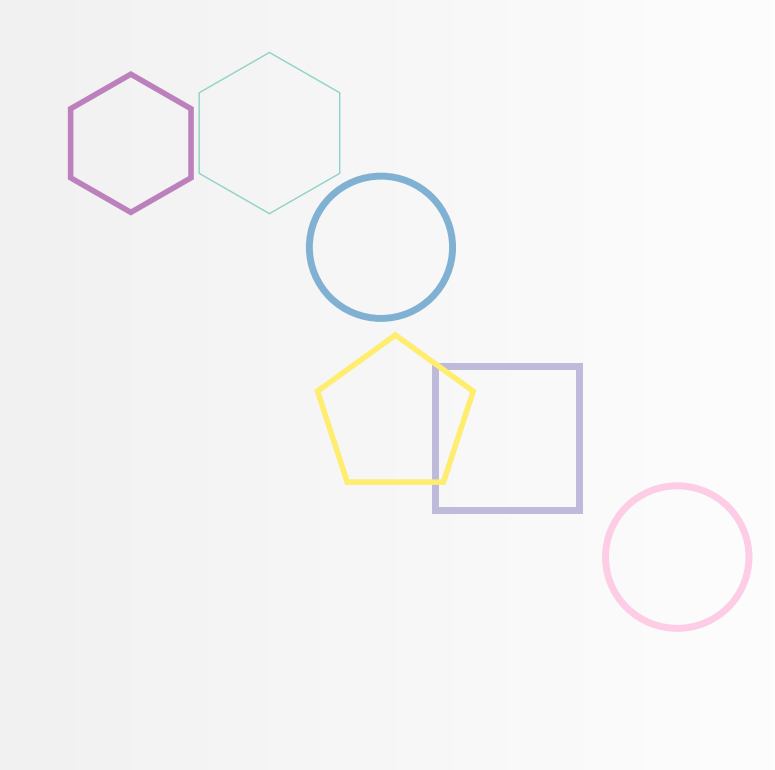[{"shape": "hexagon", "thickness": 0.5, "radius": 0.52, "center": [0.348, 0.827]}, {"shape": "square", "thickness": 2.5, "radius": 0.47, "center": [0.654, 0.431]}, {"shape": "circle", "thickness": 2.5, "radius": 0.46, "center": [0.492, 0.679]}, {"shape": "circle", "thickness": 2.5, "radius": 0.46, "center": [0.874, 0.277]}, {"shape": "hexagon", "thickness": 2, "radius": 0.45, "center": [0.169, 0.814]}, {"shape": "pentagon", "thickness": 2, "radius": 0.53, "center": [0.51, 0.459]}]